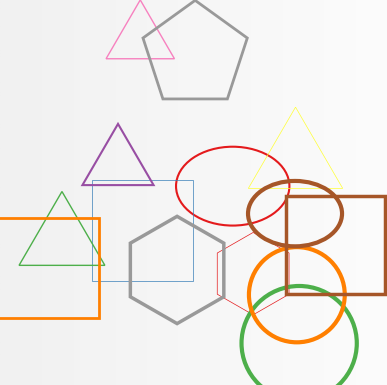[{"shape": "hexagon", "thickness": 0.5, "radius": 0.53, "center": [0.653, 0.289]}, {"shape": "oval", "thickness": 1.5, "radius": 0.73, "center": [0.601, 0.517]}, {"shape": "square", "thickness": 0.5, "radius": 0.65, "center": [0.368, 0.402]}, {"shape": "triangle", "thickness": 1, "radius": 0.64, "center": [0.16, 0.375]}, {"shape": "circle", "thickness": 3, "radius": 0.74, "center": [0.772, 0.108]}, {"shape": "triangle", "thickness": 1.5, "radius": 0.53, "center": [0.305, 0.572]}, {"shape": "circle", "thickness": 3, "radius": 0.62, "center": [0.766, 0.235]}, {"shape": "square", "thickness": 2, "radius": 0.65, "center": [0.124, 0.304]}, {"shape": "triangle", "thickness": 0.5, "radius": 0.7, "center": [0.763, 0.581]}, {"shape": "oval", "thickness": 3, "radius": 0.61, "center": [0.761, 0.445]}, {"shape": "square", "thickness": 2.5, "radius": 0.64, "center": [0.866, 0.364]}, {"shape": "triangle", "thickness": 1, "radius": 0.51, "center": [0.362, 0.898]}, {"shape": "hexagon", "thickness": 2.5, "radius": 0.7, "center": [0.457, 0.299]}, {"shape": "pentagon", "thickness": 2, "radius": 0.71, "center": [0.504, 0.858]}]